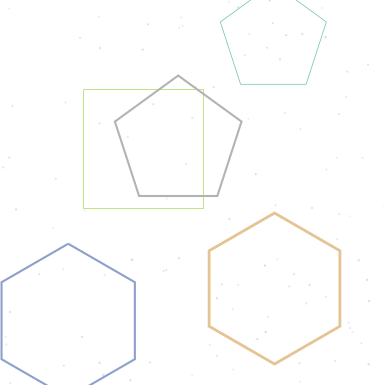[{"shape": "pentagon", "thickness": 0.5, "radius": 0.72, "center": [0.71, 0.898]}, {"shape": "hexagon", "thickness": 1.5, "radius": 1.0, "center": [0.177, 0.167]}, {"shape": "square", "thickness": 0.5, "radius": 0.78, "center": [0.372, 0.614]}, {"shape": "hexagon", "thickness": 2, "radius": 0.98, "center": [0.713, 0.251]}, {"shape": "pentagon", "thickness": 1.5, "radius": 0.86, "center": [0.463, 0.631]}]